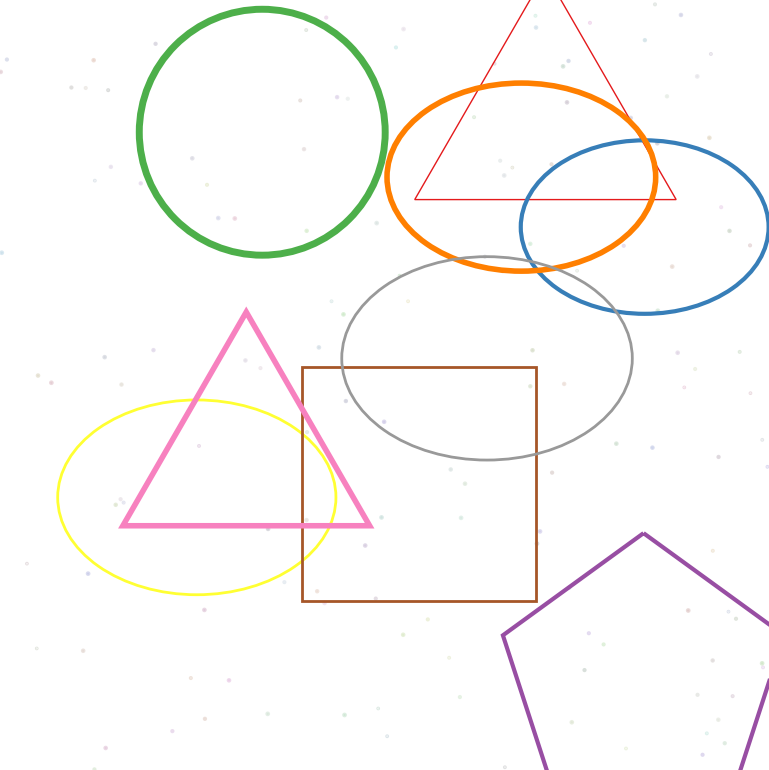[{"shape": "triangle", "thickness": 0.5, "radius": 0.98, "center": [0.708, 0.839]}, {"shape": "oval", "thickness": 1.5, "radius": 0.8, "center": [0.837, 0.705]}, {"shape": "circle", "thickness": 2.5, "radius": 0.8, "center": [0.341, 0.828]}, {"shape": "pentagon", "thickness": 1.5, "radius": 0.96, "center": [0.836, 0.116]}, {"shape": "oval", "thickness": 2, "radius": 0.87, "center": [0.677, 0.77]}, {"shape": "oval", "thickness": 1, "radius": 0.9, "center": [0.256, 0.354]}, {"shape": "square", "thickness": 1, "radius": 0.76, "center": [0.544, 0.371]}, {"shape": "triangle", "thickness": 2, "radius": 0.93, "center": [0.32, 0.41]}, {"shape": "oval", "thickness": 1, "radius": 0.94, "center": [0.633, 0.535]}]